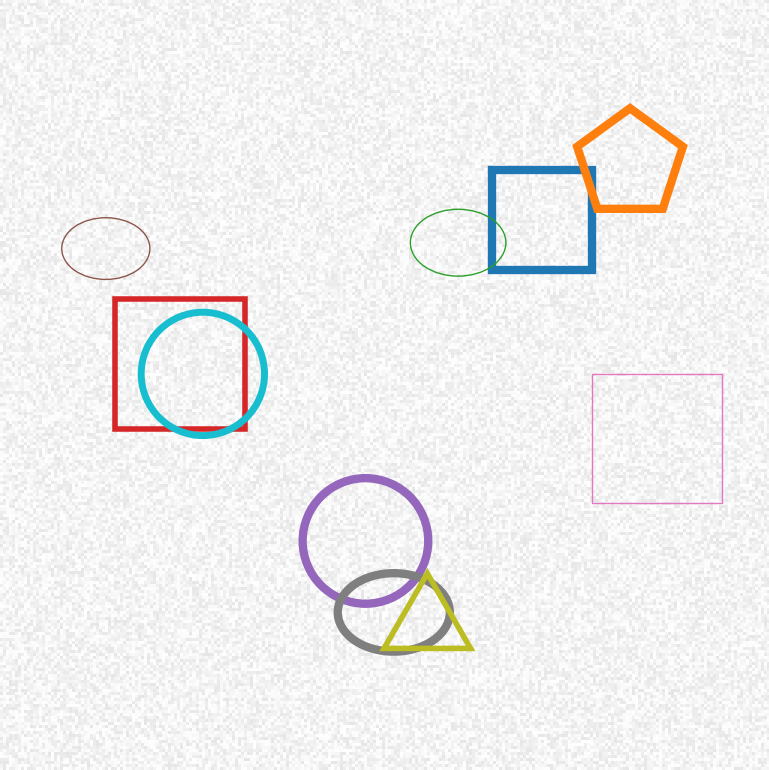[{"shape": "square", "thickness": 3, "radius": 0.32, "center": [0.704, 0.714]}, {"shape": "pentagon", "thickness": 3, "radius": 0.36, "center": [0.818, 0.787]}, {"shape": "oval", "thickness": 0.5, "radius": 0.31, "center": [0.595, 0.685]}, {"shape": "square", "thickness": 2, "radius": 0.42, "center": [0.234, 0.527]}, {"shape": "circle", "thickness": 3, "radius": 0.41, "center": [0.475, 0.297]}, {"shape": "oval", "thickness": 0.5, "radius": 0.29, "center": [0.137, 0.677]}, {"shape": "square", "thickness": 0.5, "radius": 0.42, "center": [0.853, 0.43]}, {"shape": "oval", "thickness": 3, "radius": 0.36, "center": [0.511, 0.205]}, {"shape": "triangle", "thickness": 2, "radius": 0.32, "center": [0.555, 0.19]}, {"shape": "circle", "thickness": 2.5, "radius": 0.4, "center": [0.263, 0.514]}]